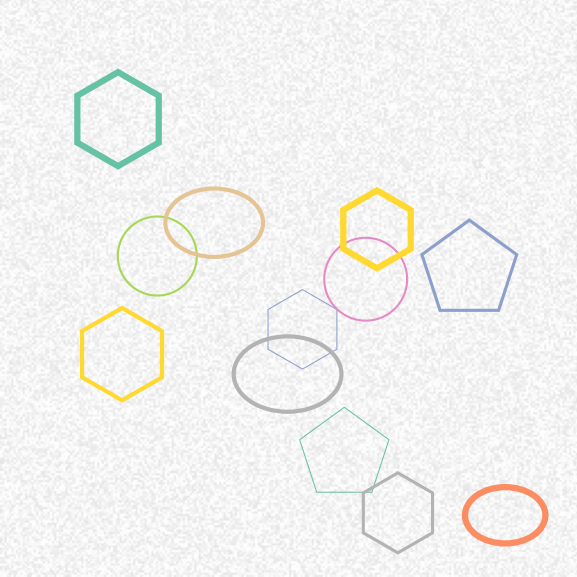[{"shape": "hexagon", "thickness": 3, "radius": 0.41, "center": [0.204, 0.793]}, {"shape": "pentagon", "thickness": 0.5, "radius": 0.41, "center": [0.596, 0.213]}, {"shape": "oval", "thickness": 3, "radius": 0.35, "center": [0.875, 0.107]}, {"shape": "hexagon", "thickness": 0.5, "radius": 0.34, "center": [0.524, 0.429]}, {"shape": "pentagon", "thickness": 1.5, "radius": 0.43, "center": [0.813, 0.532]}, {"shape": "circle", "thickness": 1, "radius": 0.36, "center": [0.633, 0.516]}, {"shape": "circle", "thickness": 1, "radius": 0.34, "center": [0.272, 0.556]}, {"shape": "hexagon", "thickness": 2, "radius": 0.4, "center": [0.211, 0.386]}, {"shape": "hexagon", "thickness": 3, "radius": 0.34, "center": [0.653, 0.602]}, {"shape": "oval", "thickness": 2, "radius": 0.42, "center": [0.371, 0.613]}, {"shape": "oval", "thickness": 2, "radius": 0.47, "center": [0.498, 0.351]}, {"shape": "hexagon", "thickness": 1.5, "radius": 0.35, "center": [0.689, 0.111]}]